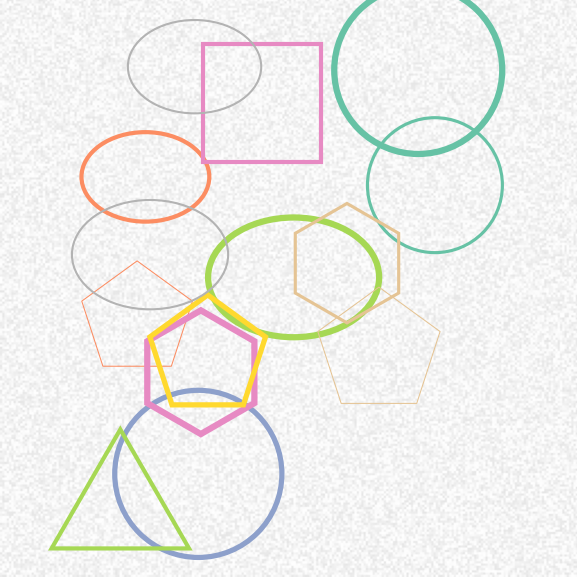[{"shape": "circle", "thickness": 3, "radius": 0.73, "center": [0.724, 0.878]}, {"shape": "circle", "thickness": 1.5, "radius": 0.58, "center": [0.753, 0.679]}, {"shape": "oval", "thickness": 2, "radius": 0.55, "center": [0.252, 0.693]}, {"shape": "pentagon", "thickness": 0.5, "radius": 0.5, "center": [0.237, 0.447]}, {"shape": "circle", "thickness": 2.5, "radius": 0.72, "center": [0.343, 0.179]}, {"shape": "square", "thickness": 2, "radius": 0.51, "center": [0.454, 0.821]}, {"shape": "hexagon", "thickness": 3, "radius": 0.54, "center": [0.348, 0.355]}, {"shape": "oval", "thickness": 3, "radius": 0.74, "center": [0.508, 0.519]}, {"shape": "triangle", "thickness": 2, "radius": 0.69, "center": [0.208, 0.118]}, {"shape": "pentagon", "thickness": 2.5, "radius": 0.53, "center": [0.36, 0.383]}, {"shape": "pentagon", "thickness": 0.5, "radius": 0.56, "center": [0.656, 0.391]}, {"shape": "hexagon", "thickness": 1.5, "radius": 0.52, "center": [0.601, 0.543]}, {"shape": "oval", "thickness": 1, "radius": 0.58, "center": [0.337, 0.884]}, {"shape": "oval", "thickness": 1, "radius": 0.68, "center": [0.26, 0.558]}]